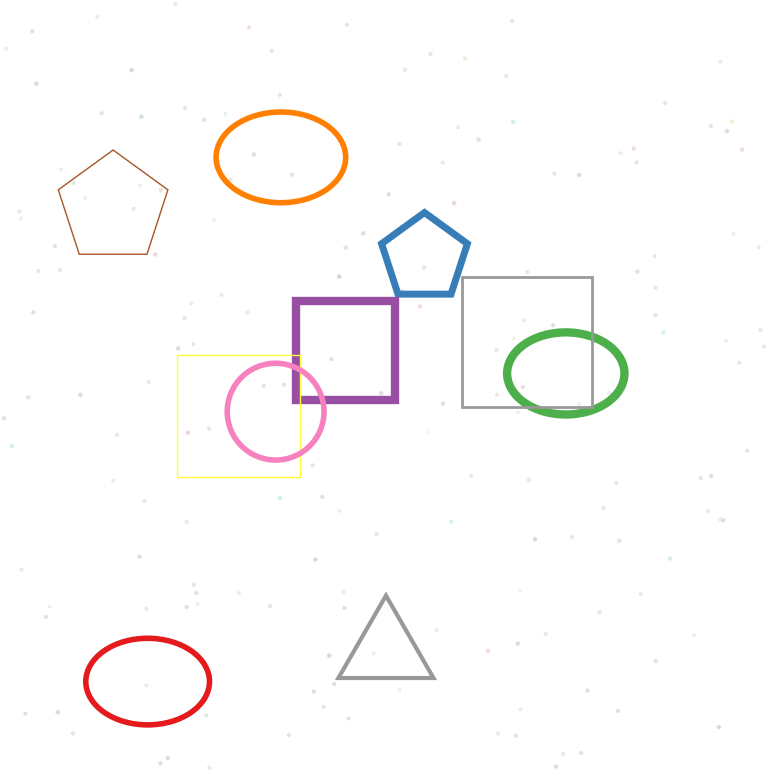[{"shape": "oval", "thickness": 2, "radius": 0.4, "center": [0.192, 0.115]}, {"shape": "pentagon", "thickness": 2.5, "radius": 0.29, "center": [0.551, 0.665]}, {"shape": "oval", "thickness": 3, "radius": 0.38, "center": [0.735, 0.515]}, {"shape": "square", "thickness": 3, "radius": 0.32, "center": [0.449, 0.545]}, {"shape": "oval", "thickness": 2, "radius": 0.42, "center": [0.365, 0.796]}, {"shape": "square", "thickness": 0.5, "radius": 0.4, "center": [0.31, 0.46]}, {"shape": "pentagon", "thickness": 0.5, "radius": 0.37, "center": [0.147, 0.73]}, {"shape": "circle", "thickness": 2, "radius": 0.31, "center": [0.358, 0.465]}, {"shape": "square", "thickness": 1, "radius": 0.42, "center": [0.685, 0.556]}, {"shape": "triangle", "thickness": 1.5, "radius": 0.36, "center": [0.501, 0.155]}]